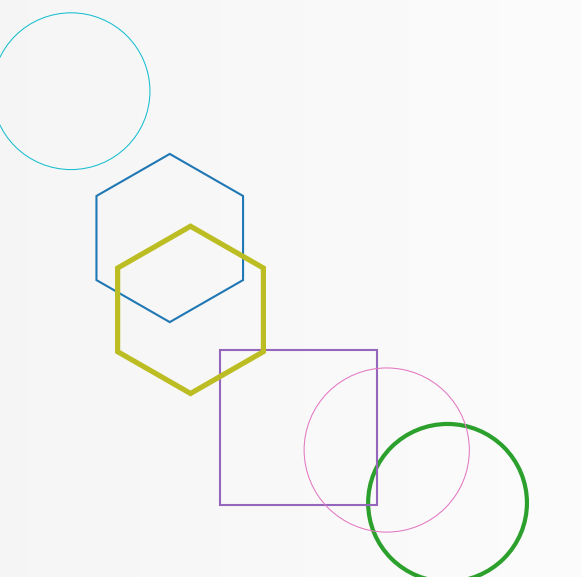[{"shape": "hexagon", "thickness": 1, "radius": 0.73, "center": [0.292, 0.587]}, {"shape": "circle", "thickness": 2, "radius": 0.68, "center": [0.77, 0.128]}, {"shape": "square", "thickness": 1, "radius": 0.67, "center": [0.514, 0.259]}, {"shape": "circle", "thickness": 0.5, "radius": 0.71, "center": [0.665, 0.22]}, {"shape": "hexagon", "thickness": 2.5, "radius": 0.72, "center": [0.328, 0.463]}, {"shape": "circle", "thickness": 0.5, "radius": 0.68, "center": [0.122, 0.841]}]